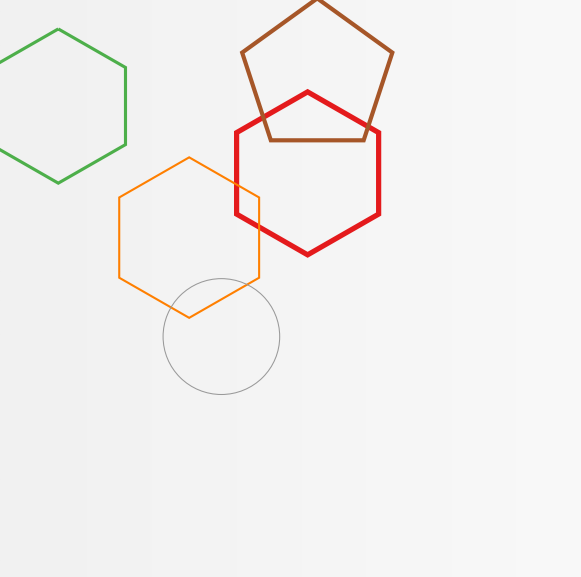[{"shape": "hexagon", "thickness": 2.5, "radius": 0.71, "center": [0.529, 0.699]}, {"shape": "hexagon", "thickness": 1.5, "radius": 0.67, "center": [0.1, 0.816]}, {"shape": "hexagon", "thickness": 1, "radius": 0.69, "center": [0.325, 0.588]}, {"shape": "pentagon", "thickness": 2, "radius": 0.68, "center": [0.546, 0.866]}, {"shape": "circle", "thickness": 0.5, "radius": 0.5, "center": [0.381, 0.416]}]